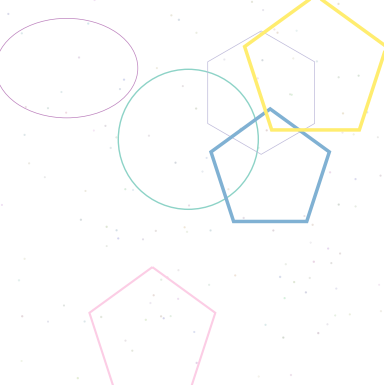[{"shape": "circle", "thickness": 1, "radius": 0.91, "center": [0.489, 0.638]}, {"shape": "hexagon", "thickness": 0.5, "radius": 0.8, "center": [0.678, 0.759]}, {"shape": "pentagon", "thickness": 2.5, "radius": 0.81, "center": [0.702, 0.555]}, {"shape": "pentagon", "thickness": 1.5, "radius": 0.86, "center": [0.396, 0.134]}, {"shape": "oval", "thickness": 0.5, "radius": 0.92, "center": [0.173, 0.823]}, {"shape": "pentagon", "thickness": 2.5, "radius": 0.97, "center": [0.82, 0.819]}]